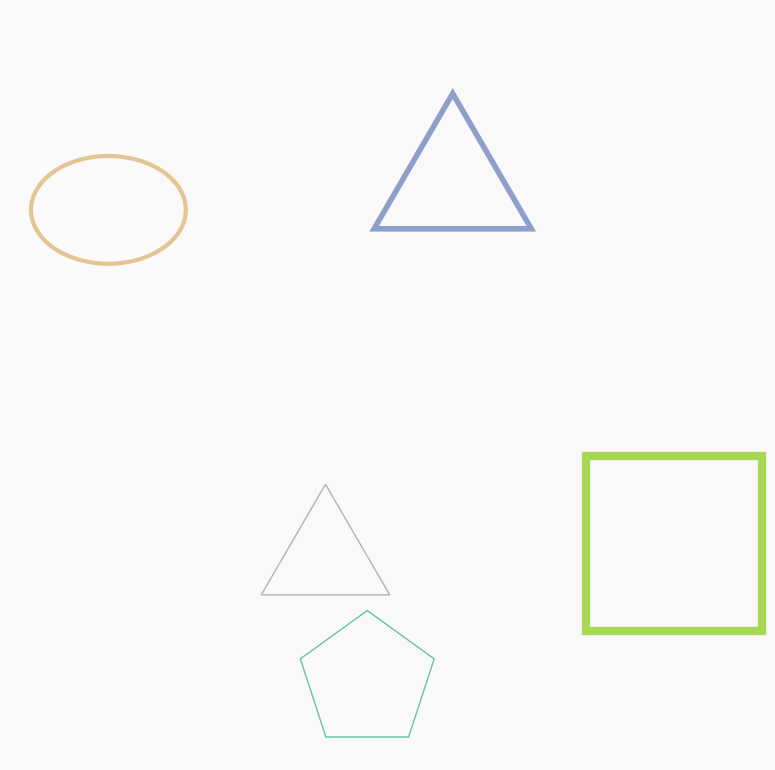[{"shape": "pentagon", "thickness": 0.5, "radius": 0.45, "center": [0.474, 0.116]}, {"shape": "triangle", "thickness": 2, "radius": 0.59, "center": [0.584, 0.761]}, {"shape": "square", "thickness": 3, "radius": 0.57, "center": [0.87, 0.295]}, {"shape": "oval", "thickness": 1.5, "radius": 0.5, "center": [0.14, 0.727]}, {"shape": "triangle", "thickness": 0.5, "radius": 0.48, "center": [0.42, 0.275]}]